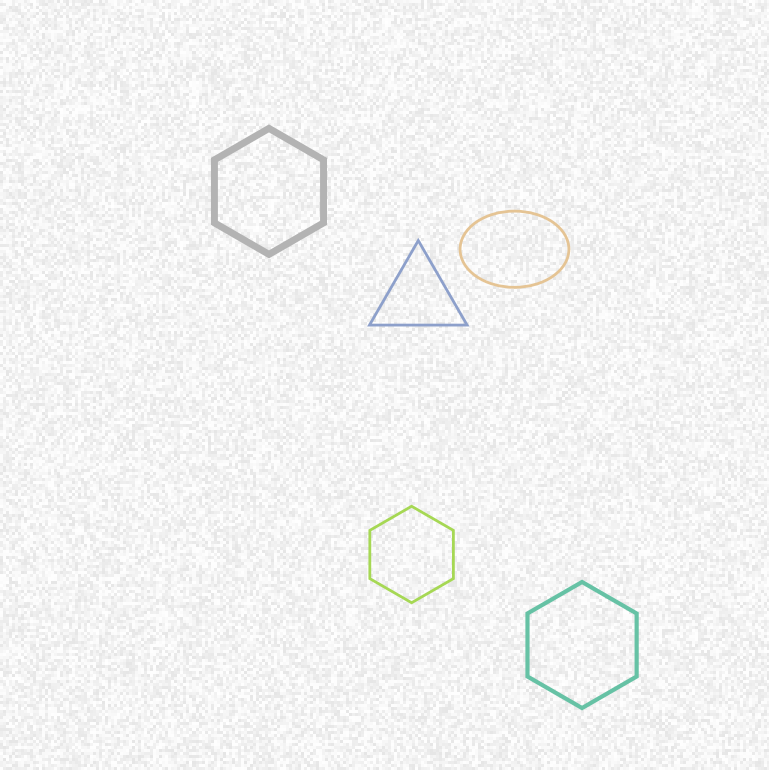[{"shape": "hexagon", "thickness": 1.5, "radius": 0.41, "center": [0.756, 0.162]}, {"shape": "triangle", "thickness": 1, "radius": 0.37, "center": [0.543, 0.614]}, {"shape": "hexagon", "thickness": 1, "radius": 0.31, "center": [0.535, 0.28]}, {"shape": "oval", "thickness": 1, "radius": 0.35, "center": [0.668, 0.676]}, {"shape": "hexagon", "thickness": 2.5, "radius": 0.41, "center": [0.349, 0.751]}]